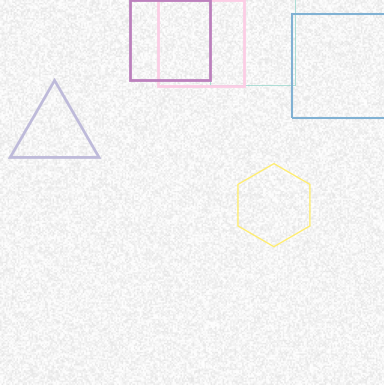[{"shape": "square", "thickness": 0.5, "radius": 0.56, "center": [0.656, 0.891]}, {"shape": "triangle", "thickness": 2, "radius": 0.67, "center": [0.142, 0.658]}, {"shape": "square", "thickness": 1.5, "radius": 0.67, "center": [0.893, 0.828]}, {"shape": "square", "thickness": 2, "radius": 0.56, "center": [0.521, 0.889]}, {"shape": "square", "thickness": 2, "radius": 0.52, "center": [0.442, 0.895]}, {"shape": "hexagon", "thickness": 1, "radius": 0.54, "center": [0.711, 0.467]}]